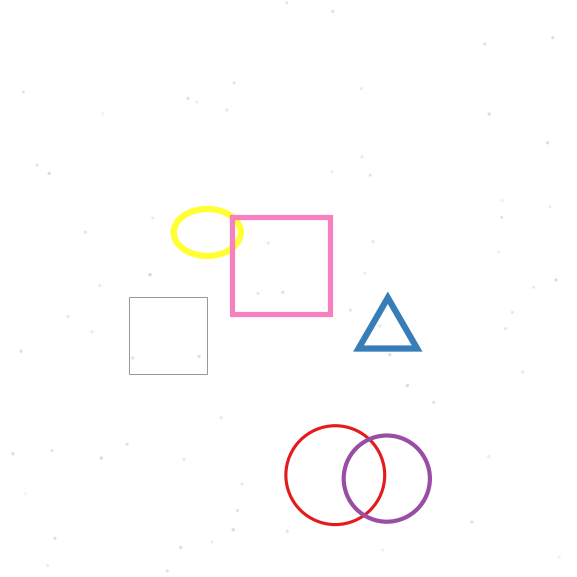[{"shape": "circle", "thickness": 1.5, "radius": 0.43, "center": [0.581, 0.176]}, {"shape": "triangle", "thickness": 3, "radius": 0.29, "center": [0.672, 0.425]}, {"shape": "circle", "thickness": 2, "radius": 0.37, "center": [0.67, 0.17]}, {"shape": "oval", "thickness": 3, "radius": 0.29, "center": [0.359, 0.597]}, {"shape": "square", "thickness": 2.5, "radius": 0.42, "center": [0.487, 0.54]}, {"shape": "square", "thickness": 0.5, "radius": 0.34, "center": [0.291, 0.418]}]